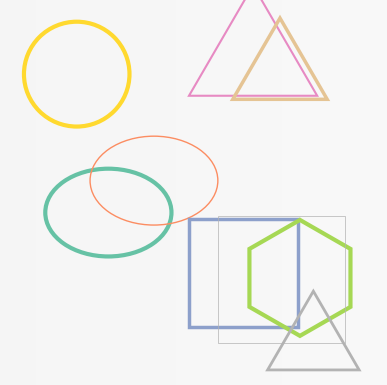[{"shape": "oval", "thickness": 3, "radius": 0.81, "center": [0.28, 0.448]}, {"shape": "oval", "thickness": 1, "radius": 0.82, "center": [0.397, 0.531]}, {"shape": "square", "thickness": 2.5, "radius": 0.7, "center": [0.629, 0.29]}, {"shape": "triangle", "thickness": 1.5, "radius": 0.96, "center": [0.653, 0.847]}, {"shape": "hexagon", "thickness": 3, "radius": 0.75, "center": [0.774, 0.278]}, {"shape": "circle", "thickness": 3, "radius": 0.68, "center": [0.198, 0.807]}, {"shape": "triangle", "thickness": 2.5, "radius": 0.7, "center": [0.723, 0.812]}, {"shape": "square", "thickness": 0.5, "radius": 0.82, "center": [0.726, 0.274]}, {"shape": "triangle", "thickness": 2, "radius": 0.68, "center": [0.809, 0.107]}]